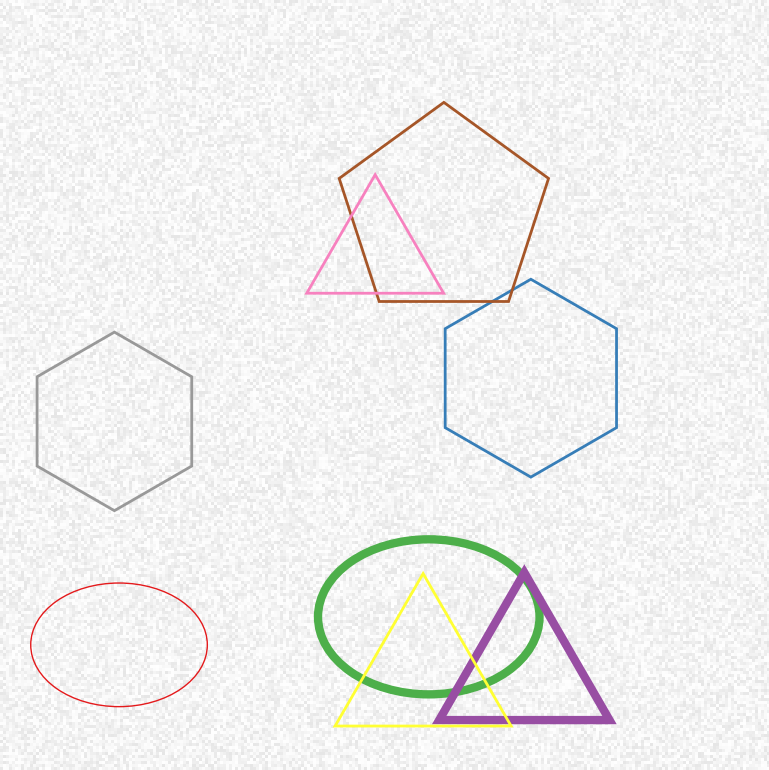[{"shape": "oval", "thickness": 0.5, "radius": 0.57, "center": [0.155, 0.163]}, {"shape": "hexagon", "thickness": 1, "radius": 0.64, "center": [0.689, 0.509]}, {"shape": "oval", "thickness": 3, "radius": 0.72, "center": [0.557, 0.199]}, {"shape": "triangle", "thickness": 3, "radius": 0.64, "center": [0.681, 0.129]}, {"shape": "triangle", "thickness": 1, "radius": 0.66, "center": [0.549, 0.123]}, {"shape": "pentagon", "thickness": 1, "radius": 0.71, "center": [0.576, 0.724]}, {"shape": "triangle", "thickness": 1, "radius": 0.51, "center": [0.487, 0.67]}, {"shape": "hexagon", "thickness": 1, "radius": 0.58, "center": [0.149, 0.453]}]